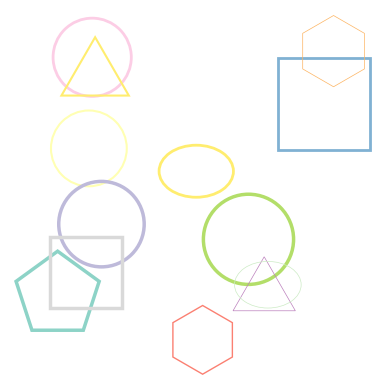[{"shape": "pentagon", "thickness": 2.5, "radius": 0.57, "center": [0.15, 0.234]}, {"shape": "circle", "thickness": 1.5, "radius": 0.49, "center": [0.231, 0.615]}, {"shape": "circle", "thickness": 2.5, "radius": 0.55, "center": [0.264, 0.418]}, {"shape": "hexagon", "thickness": 1, "radius": 0.45, "center": [0.526, 0.117]}, {"shape": "square", "thickness": 2, "radius": 0.6, "center": [0.841, 0.73]}, {"shape": "hexagon", "thickness": 0.5, "radius": 0.46, "center": [0.866, 0.867]}, {"shape": "circle", "thickness": 2.5, "radius": 0.59, "center": [0.645, 0.378]}, {"shape": "circle", "thickness": 2, "radius": 0.51, "center": [0.239, 0.851]}, {"shape": "square", "thickness": 2.5, "radius": 0.46, "center": [0.223, 0.293]}, {"shape": "triangle", "thickness": 0.5, "radius": 0.47, "center": [0.686, 0.24]}, {"shape": "oval", "thickness": 0.5, "radius": 0.43, "center": [0.696, 0.26]}, {"shape": "triangle", "thickness": 1.5, "radius": 0.51, "center": [0.247, 0.802]}, {"shape": "oval", "thickness": 2, "radius": 0.48, "center": [0.51, 0.555]}]